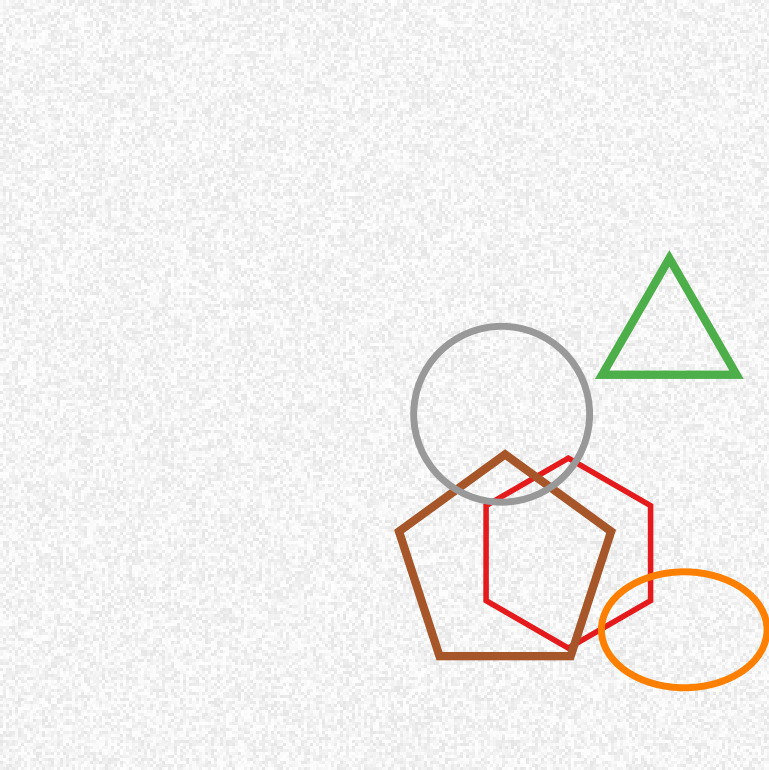[{"shape": "hexagon", "thickness": 2, "radius": 0.62, "center": [0.738, 0.282]}, {"shape": "triangle", "thickness": 3, "radius": 0.5, "center": [0.869, 0.564]}, {"shape": "oval", "thickness": 2.5, "radius": 0.54, "center": [0.889, 0.182]}, {"shape": "pentagon", "thickness": 3, "radius": 0.72, "center": [0.656, 0.265]}, {"shape": "circle", "thickness": 2.5, "radius": 0.57, "center": [0.652, 0.462]}]